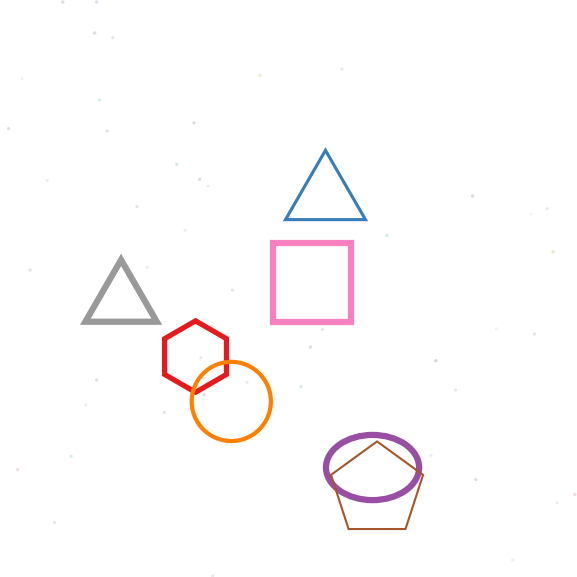[{"shape": "hexagon", "thickness": 2.5, "radius": 0.31, "center": [0.339, 0.382]}, {"shape": "triangle", "thickness": 1.5, "radius": 0.4, "center": [0.564, 0.659]}, {"shape": "oval", "thickness": 3, "radius": 0.4, "center": [0.645, 0.19]}, {"shape": "circle", "thickness": 2, "radius": 0.34, "center": [0.4, 0.304]}, {"shape": "pentagon", "thickness": 1, "radius": 0.42, "center": [0.653, 0.151]}, {"shape": "square", "thickness": 3, "radius": 0.34, "center": [0.54, 0.51]}, {"shape": "triangle", "thickness": 3, "radius": 0.36, "center": [0.21, 0.478]}]